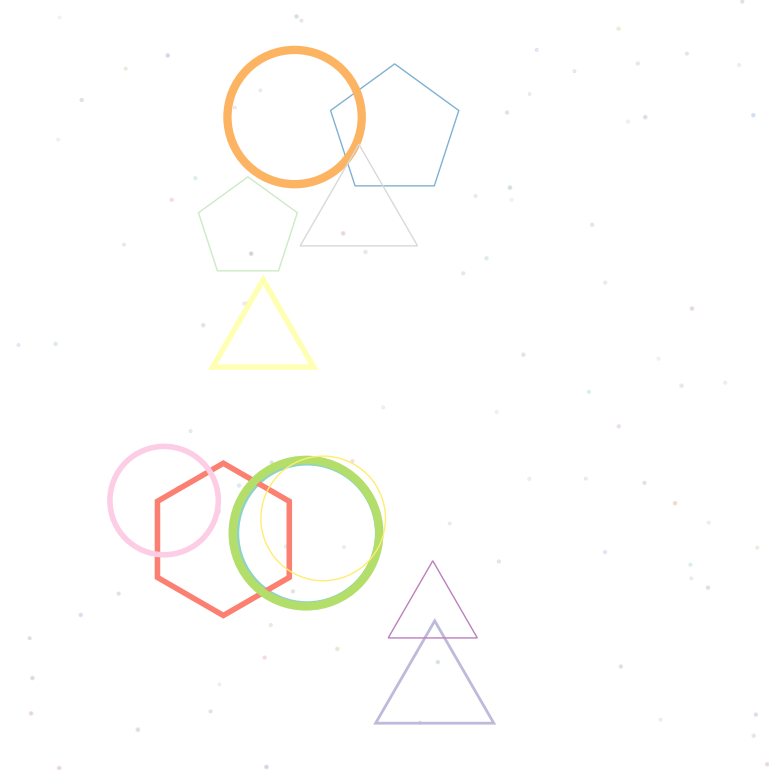[{"shape": "circle", "thickness": 1, "radius": 0.45, "center": [0.399, 0.307]}, {"shape": "triangle", "thickness": 2, "radius": 0.38, "center": [0.342, 0.561]}, {"shape": "triangle", "thickness": 1, "radius": 0.44, "center": [0.565, 0.105]}, {"shape": "hexagon", "thickness": 2, "radius": 0.49, "center": [0.29, 0.3]}, {"shape": "pentagon", "thickness": 0.5, "radius": 0.44, "center": [0.513, 0.829]}, {"shape": "circle", "thickness": 3, "radius": 0.44, "center": [0.383, 0.848]}, {"shape": "circle", "thickness": 3, "radius": 0.48, "center": [0.397, 0.308]}, {"shape": "circle", "thickness": 2, "radius": 0.35, "center": [0.213, 0.35]}, {"shape": "triangle", "thickness": 0.5, "radius": 0.44, "center": [0.466, 0.725]}, {"shape": "triangle", "thickness": 0.5, "radius": 0.33, "center": [0.562, 0.205]}, {"shape": "pentagon", "thickness": 0.5, "radius": 0.34, "center": [0.322, 0.703]}, {"shape": "circle", "thickness": 0.5, "radius": 0.4, "center": [0.42, 0.327]}]